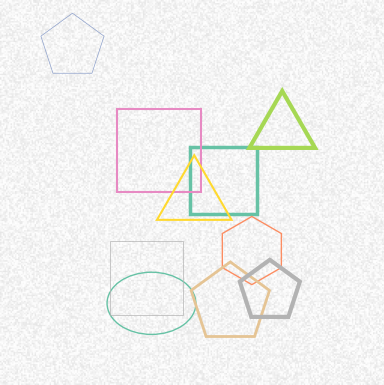[{"shape": "square", "thickness": 2.5, "radius": 0.43, "center": [0.58, 0.532]}, {"shape": "oval", "thickness": 1, "radius": 0.58, "center": [0.393, 0.212]}, {"shape": "hexagon", "thickness": 1, "radius": 0.44, "center": [0.654, 0.349]}, {"shape": "pentagon", "thickness": 0.5, "radius": 0.43, "center": [0.188, 0.879]}, {"shape": "square", "thickness": 1.5, "radius": 0.54, "center": [0.413, 0.609]}, {"shape": "triangle", "thickness": 3, "radius": 0.49, "center": [0.733, 0.665]}, {"shape": "triangle", "thickness": 1.5, "radius": 0.56, "center": [0.505, 0.485]}, {"shape": "pentagon", "thickness": 2, "radius": 0.54, "center": [0.598, 0.213]}, {"shape": "pentagon", "thickness": 3, "radius": 0.41, "center": [0.701, 0.243]}, {"shape": "square", "thickness": 0.5, "radius": 0.48, "center": [0.381, 0.279]}]